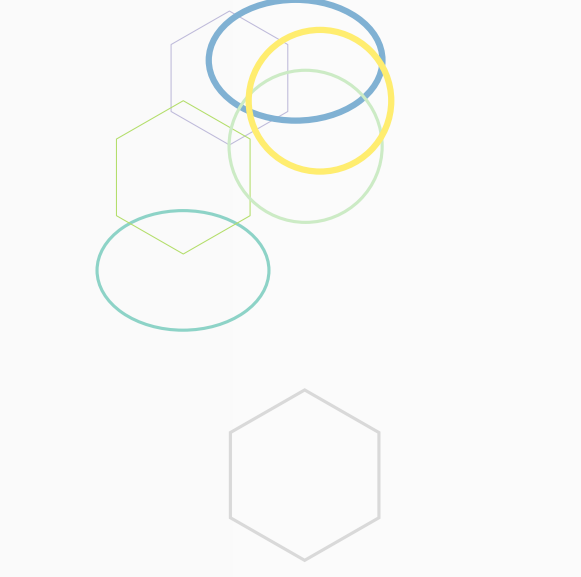[{"shape": "oval", "thickness": 1.5, "radius": 0.74, "center": [0.315, 0.531]}, {"shape": "hexagon", "thickness": 0.5, "radius": 0.58, "center": [0.395, 0.864]}, {"shape": "oval", "thickness": 3, "radius": 0.75, "center": [0.509, 0.895]}, {"shape": "hexagon", "thickness": 0.5, "radius": 0.66, "center": [0.315, 0.692]}, {"shape": "hexagon", "thickness": 1.5, "radius": 0.74, "center": [0.524, 0.176]}, {"shape": "circle", "thickness": 1.5, "radius": 0.66, "center": [0.526, 0.746]}, {"shape": "circle", "thickness": 3, "radius": 0.61, "center": [0.55, 0.825]}]